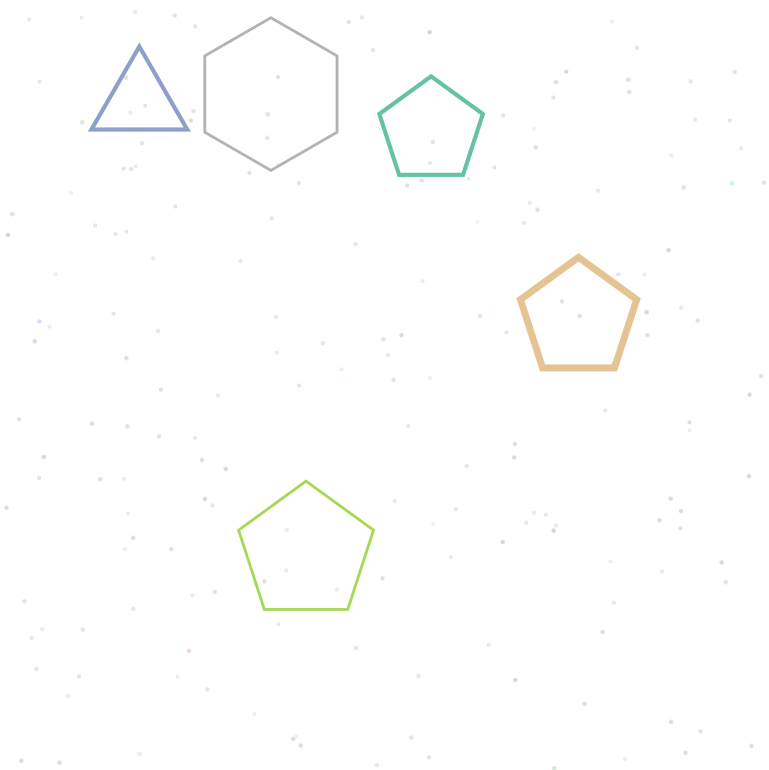[{"shape": "pentagon", "thickness": 1.5, "radius": 0.35, "center": [0.56, 0.83]}, {"shape": "triangle", "thickness": 1.5, "radius": 0.36, "center": [0.181, 0.868]}, {"shape": "pentagon", "thickness": 1, "radius": 0.46, "center": [0.397, 0.283]}, {"shape": "pentagon", "thickness": 2.5, "radius": 0.4, "center": [0.751, 0.586]}, {"shape": "hexagon", "thickness": 1, "radius": 0.5, "center": [0.352, 0.878]}]